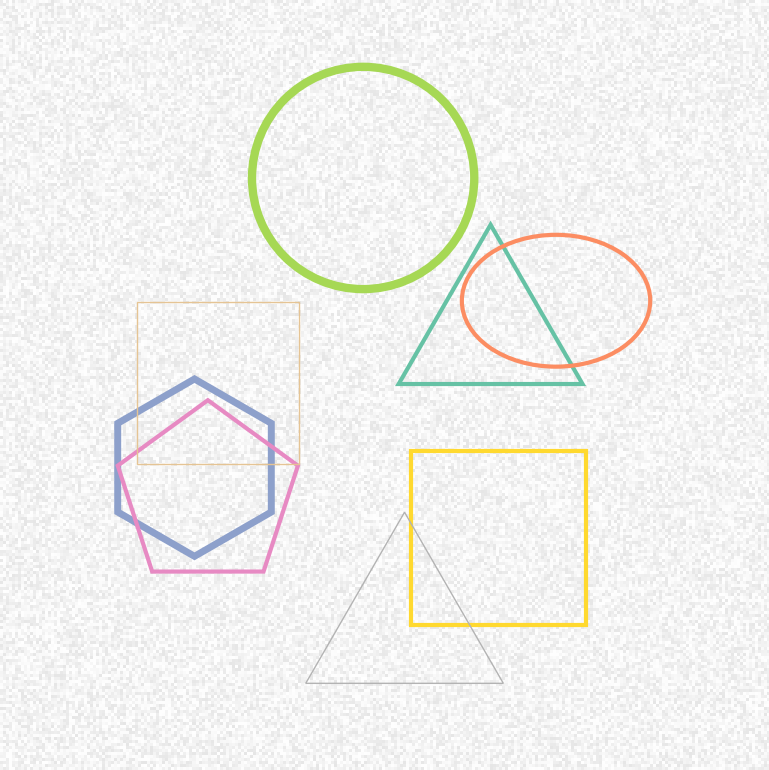[{"shape": "triangle", "thickness": 1.5, "radius": 0.69, "center": [0.637, 0.57]}, {"shape": "oval", "thickness": 1.5, "radius": 0.61, "center": [0.722, 0.609]}, {"shape": "hexagon", "thickness": 2.5, "radius": 0.58, "center": [0.253, 0.393]}, {"shape": "pentagon", "thickness": 1.5, "radius": 0.62, "center": [0.27, 0.357]}, {"shape": "circle", "thickness": 3, "radius": 0.72, "center": [0.472, 0.769]}, {"shape": "square", "thickness": 1.5, "radius": 0.57, "center": [0.647, 0.301]}, {"shape": "square", "thickness": 0.5, "radius": 0.53, "center": [0.283, 0.503]}, {"shape": "triangle", "thickness": 0.5, "radius": 0.74, "center": [0.525, 0.187]}]